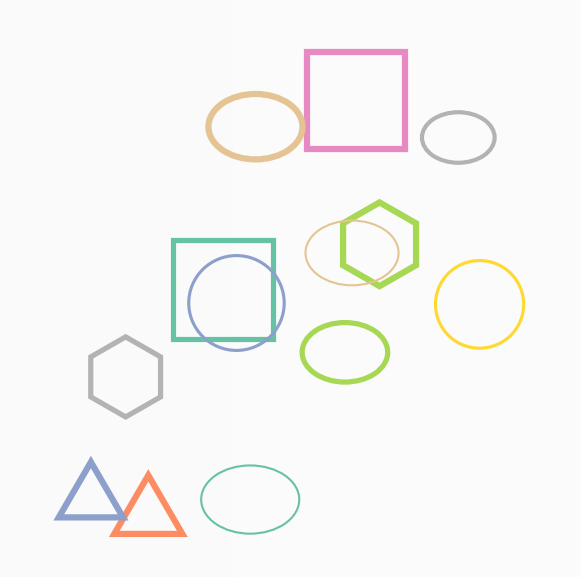[{"shape": "square", "thickness": 2.5, "radius": 0.43, "center": [0.383, 0.498]}, {"shape": "oval", "thickness": 1, "radius": 0.42, "center": [0.43, 0.134]}, {"shape": "triangle", "thickness": 3, "radius": 0.34, "center": [0.255, 0.108]}, {"shape": "circle", "thickness": 1.5, "radius": 0.41, "center": [0.407, 0.474]}, {"shape": "triangle", "thickness": 3, "radius": 0.32, "center": [0.156, 0.135]}, {"shape": "square", "thickness": 3, "radius": 0.42, "center": [0.612, 0.825]}, {"shape": "hexagon", "thickness": 3, "radius": 0.36, "center": [0.653, 0.576]}, {"shape": "oval", "thickness": 2.5, "radius": 0.37, "center": [0.593, 0.389]}, {"shape": "circle", "thickness": 1.5, "radius": 0.38, "center": [0.825, 0.472]}, {"shape": "oval", "thickness": 3, "radius": 0.4, "center": [0.44, 0.78]}, {"shape": "oval", "thickness": 1, "radius": 0.4, "center": [0.606, 0.561]}, {"shape": "oval", "thickness": 2, "radius": 0.31, "center": [0.788, 0.761]}, {"shape": "hexagon", "thickness": 2.5, "radius": 0.35, "center": [0.216, 0.346]}]